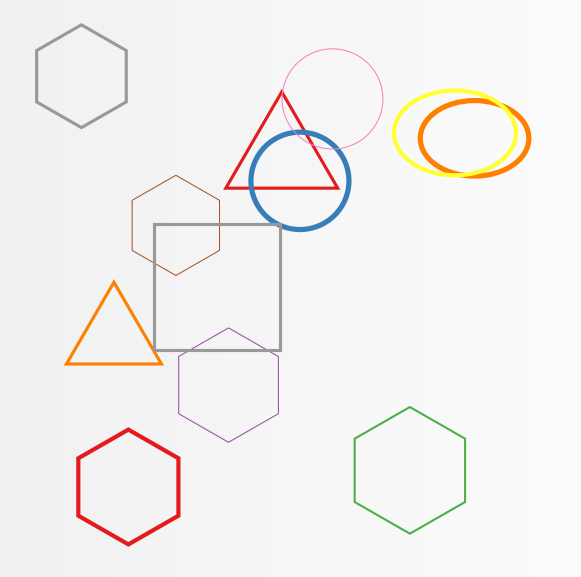[{"shape": "triangle", "thickness": 1.5, "radius": 0.56, "center": [0.485, 0.729]}, {"shape": "hexagon", "thickness": 2, "radius": 0.5, "center": [0.221, 0.156]}, {"shape": "circle", "thickness": 2.5, "radius": 0.42, "center": [0.516, 0.686]}, {"shape": "hexagon", "thickness": 1, "radius": 0.55, "center": [0.705, 0.185]}, {"shape": "hexagon", "thickness": 0.5, "radius": 0.5, "center": [0.393, 0.332]}, {"shape": "triangle", "thickness": 1.5, "radius": 0.47, "center": [0.196, 0.416]}, {"shape": "oval", "thickness": 2.5, "radius": 0.47, "center": [0.816, 0.76]}, {"shape": "oval", "thickness": 2, "radius": 0.52, "center": [0.783, 0.769]}, {"shape": "hexagon", "thickness": 0.5, "radius": 0.43, "center": [0.303, 0.609]}, {"shape": "circle", "thickness": 0.5, "radius": 0.43, "center": [0.572, 0.828]}, {"shape": "hexagon", "thickness": 1.5, "radius": 0.44, "center": [0.14, 0.867]}, {"shape": "square", "thickness": 1.5, "radius": 0.55, "center": [0.373, 0.502]}]